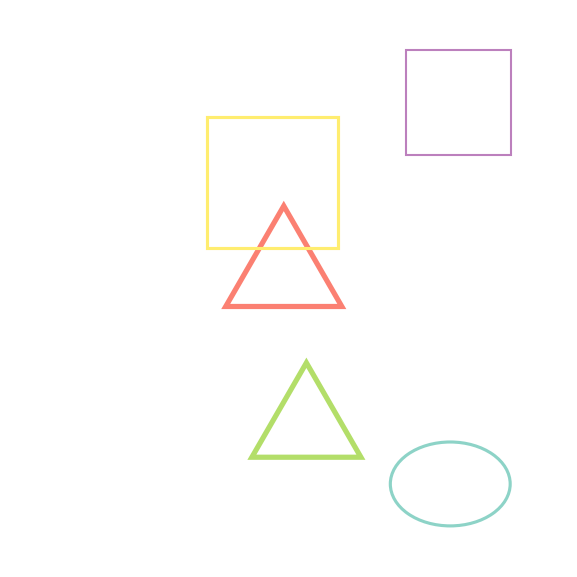[{"shape": "oval", "thickness": 1.5, "radius": 0.52, "center": [0.78, 0.161]}, {"shape": "triangle", "thickness": 2.5, "radius": 0.58, "center": [0.491, 0.526]}, {"shape": "triangle", "thickness": 2.5, "radius": 0.55, "center": [0.531, 0.262]}, {"shape": "square", "thickness": 1, "radius": 0.45, "center": [0.794, 0.821]}, {"shape": "square", "thickness": 1.5, "radius": 0.57, "center": [0.472, 0.683]}]